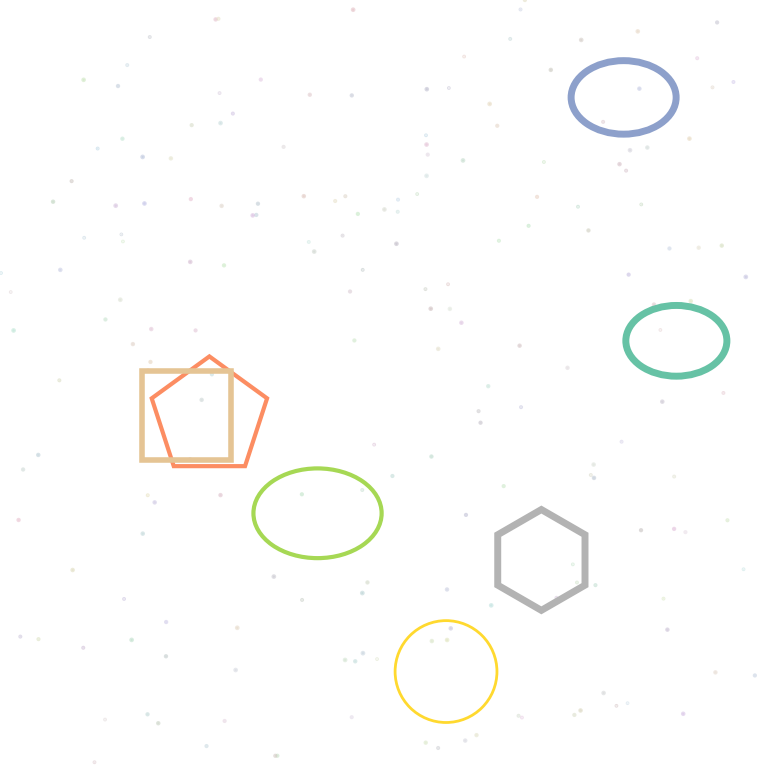[{"shape": "oval", "thickness": 2.5, "radius": 0.33, "center": [0.878, 0.557]}, {"shape": "pentagon", "thickness": 1.5, "radius": 0.39, "center": [0.272, 0.458]}, {"shape": "oval", "thickness": 2.5, "radius": 0.34, "center": [0.81, 0.874]}, {"shape": "oval", "thickness": 1.5, "radius": 0.42, "center": [0.412, 0.333]}, {"shape": "circle", "thickness": 1, "radius": 0.33, "center": [0.579, 0.128]}, {"shape": "square", "thickness": 2, "radius": 0.29, "center": [0.242, 0.461]}, {"shape": "hexagon", "thickness": 2.5, "radius": 0.33, "center": [0.703, 0.273]}]